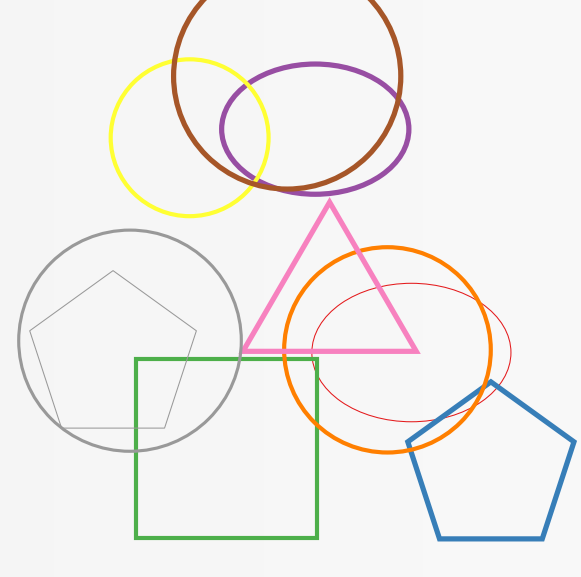[{"shape": "oval", "thickness": 0.5, "radius": 0.86, "center": [0.708, 0.389]}, {"shape": "pentagon", "thickness": 2.5, "radius": 0.75, "center": [0.845, 0.188]}, {"shape": "square", "thickness": 2, "radius": 0.78, "center": [0.389, 0.223]}, {"shape": "oval", "thickness": 2.5, "radius": 0.81, "center": [0.542, 0.776]}, {"shape": "circle", "thickness": 2, "radius": 0.89, "center": [0.667, 0.393]}, {"shape": "circle", "thickness": 2, "radius": 0.68, "center": [0.326, 0.761]}, {"shape": "circle", "thickness": 2.5, "radius": 0.98, "center": [0.494, 0.867]}, {"shape": "triangle", "thickness": 2.5, "radius": 0.86, "center": [0.567, 0.477]}, {"shape": "circle", "thickness": 1.5, "radius": 0.96, "center": [0.224, 0.409]}, {"shape": "pentagon", "thickness": 0.5, "radius": 0.75, "center": [0.194, 0.38]}]